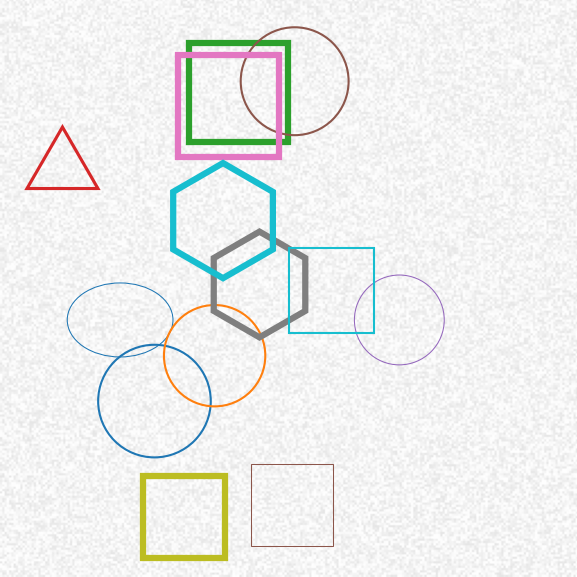[{"shape": "oval", "thickness": 0.5, "radius": 0.46, "center": [0.208, 0.445]}, {"shape": "circle", "thickness": 1, "radius": 0.49, "center": [0.267, 0.305]}, {"shape": "circle", "thickness": 1, "radius": 0.44, "center": [0.372, 0.383]}, {"shape": "square", "thickness": 3, "radius": 0.43, "center": [0.413, 0.839]}, {"shape": "triangle", "thickness": 1.5, "radius": 0.35, "center": [0.108, 0.708]}, {"shape": "circle", "thickness": 0.5, "radius": 0.39, "center": [0.691, 0.445]}, {"shape": "circle", "thickness": 1, "radius": 0.47, "center": [0.51, 0.858]}, {"shape": "square", "thickness": 0.5, "radius": 0.35, "center": [0.506, 0.125]}, {"shape": "square", "thickness": 3, "radius": 0.44, "center": [0.396, 0.816]}, {"shape": "hexagon", "thickness": 3, "radius": 0.46, "center": [0.449, 0.507]}, {"shape": "square", "thickness": 3, "radius": 0.36, "center": [0.319, 0.104]}, {"shape": "hexagon", "thickness": 3, "radius": 0.5, "center": [0.386, 0.617]}, {"shape": "square", "thickness": 1, "radius": 0.37, "center": [0.575, 0.495]}]